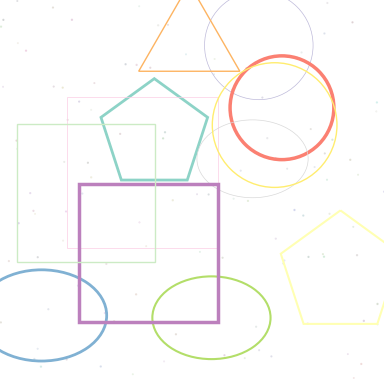[{"shape": "pentagon", "thickness": 2, "radius": 0.73, "center": [0.401, 0.65]}, {"shape": "pentagon", "thickness": 1.5, "radius": 0.81, "center": [0.884, 0.291]}, {"shape": "circle", "thickness": 0.5, "radius": 0.7, "center": [0.672, 0.882]}, {"shape": "circle", "thickness": 2.5, "radius": 0.67, "center": [0.732, 0.72]}, {"shape": "oval", "thickness": 2, "radius": 0.85, "center": [0.108, 0.181]}, {"shape": "triangle", "thickness": 1, "radius": 0.76, "center": [0.492, 0.891]}, {"shape": "oval", "thickness": 1.5, "radius": 0.77, "center": [0.549, 0.175]}, {"shape": "square", "thickness": 0.5, "radius": 0.98, "center": [0.37, 0.551]}, {"shape": "oval", "thickness": 0.5, "radius": 0.72, "center": [0.656, 0.588]}, {"shape": "square", "thickness": 2.5, "radius": 0.9, "center": [0.386, 0.343]}, {"shape": "square", "thickness": 1, "radius": 0.9, "center": [0.223, 0.498]}, {"shape": "circle", "thickness": 1, "radius": 0.81, "center": [0.713, 0.675]}]